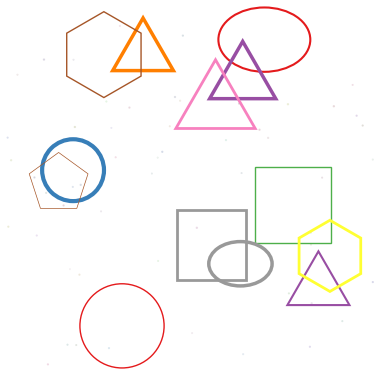[{"shape": "oval", "thickness": 1.5, "radius": 0.6, "center": [0.687, 0.897]}, {"shape": "circle", "thickness": 1, "radius": 0.55, "center": [0.317, 0.154]}, {"shape": "circle", "thickness": 3, "radius": 0.4, "center": [0.19, 0.558]}, {"shape": "square", "thickness": 1, "radius": 0.5, "center": [0.76, 0.467]}, {"shape": "triangle", "thickness": 2.5, "radius": 0.5, "center": [0.63, 0.793]}, {"shape": "triangle", "thickness": 1.5, "radius": 0.47, "center": [0.827, 0.254]}, {"shape": "triangle", "thickness": 2.5, "radius": 0.46, "center": [0.372, 0.862]}, {"shape": "hexagon", "thickness": 2, "radius": 0.46, "center": [0.857, 0.335]}, {"shape": "pentagon", "thickness": 0.5, "radius": 0.4, "center": [0.152, 0.524]}, {"shape": "hexagon", "thickness": 1, "radius": 0.56, "center": [0.27, 0.858]}, {"shape": "triangle", "thickness": 2, "radius": 0.59, "center": [0.56, 0.726]}, {"shape": "oval", "thickness": 2.5, "radius": 0.41, "center": [0.625, 0.315]}, {"shape": "square", "thickness": 2, "radius": 0.45, "center": [0.549, 0.364]}]